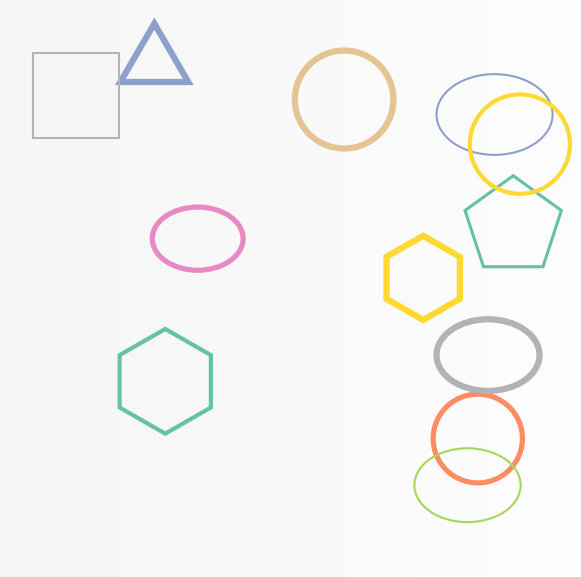[{"shape": "pentagon", "thickness": 1.5, "radius": 0.44, "center": [0.883, 0.608]}, {"shape": "hexagon", "thickness": 2, "radius": 0.45, "center": [0.284, 0.339]}, {"shape": "circle", "thickness": 2.5, "radius": 0.38, "center": [0.822, 0.24]}, {"shape": "oval", "thickness": 1, "radius": 0.5, "center": [0.851, 0.801]}, {"shape": "triangle", "thickness": 3, "radius": 0.34, "center": [0.266, 0.891]}, {"shape": "oval", "thickness": 2.5, "radius": 0.39, "center": [0.34, 0.586]}, {"shape": "oval", "thickness": 1, "radius": 0.46, "center": [0.804, 0.159]}, {"shape": "circle", "thickness": 2, "radius": 0.43, "center": [0.894, 0.75]}, {"shape": "hexagon", "thickness": 3, "radius": 0.36, "center": [0.728, 0.518]}, {"shape": "circle", "thickness": 3, "radius": 0.42, "center": [0.592, 0.827]}, {"shape": "square", "thickness": 1, "radius": 0.37, "center": [0.131, 0.833]}, {"shape": "oval", "thickness": 3, "radius": 0.44, "center": [0.84, 0.384]}]